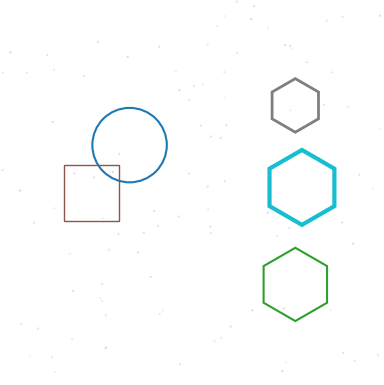[{"shape": "circle", "thickness": 1.5, "radius": 0.48, "center": [0.337, 0.623]}, {"shape": "hexagon", "thickness": 1.5, "radius": 0.48, "center": [0.767, 0.261]}, {"shape": "square", "thickness": 1, "radius": 0.36, "center": [0.237, 0.499]}, {"shape": "hexagon", "thickness": 2, "radius": 0.35, "center": [0.767, 0.726]}, {"shape": "hexagon", "thickness": 3, "radius": 0.49, "center": [0.784, 0.513]}]